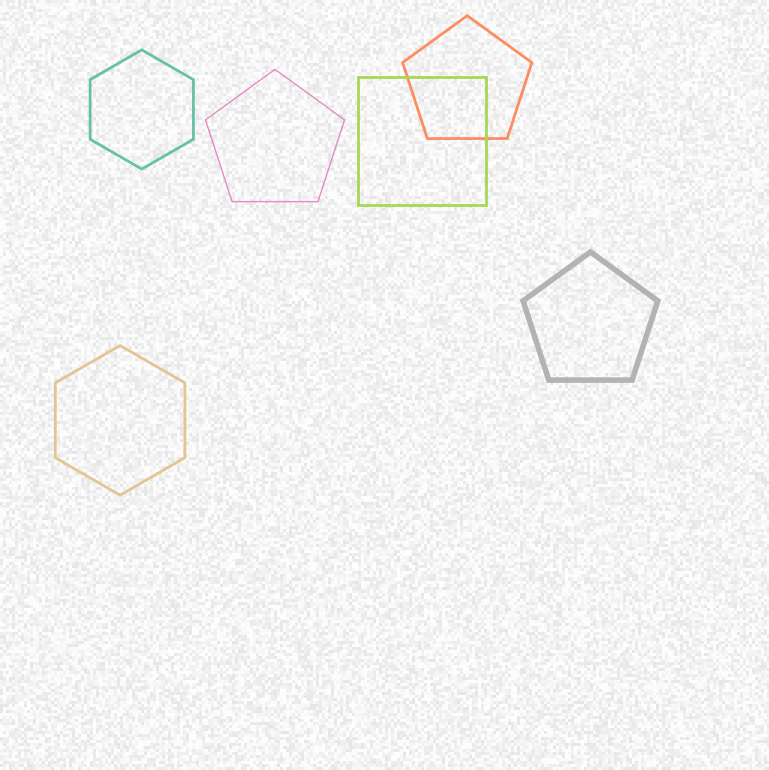[{"shape": "hexagon", "thickness": 1, "radius": 0.39, "center": [0.184, 0.858]}, {"shape": "pentagon", "thickness": 1, "radius": 0.44, "center": [0.607, 0.891]}, {"shape": "pentagon", "thickness": 0.5, "radius": 0.47, "center": [0.357, 0.815]}, {"shape": "square", "thickness": 1, "radius": 0.42, "center": [0.548, 0.817]}, {"shape": "hexagon", "thickness": 1, "radius": 0.49, "center": [0.156, 0.454]}, {"shape": "pentagon", "thickness": 2, "radius": 0.46, "center": [0.767, 0.581]}]